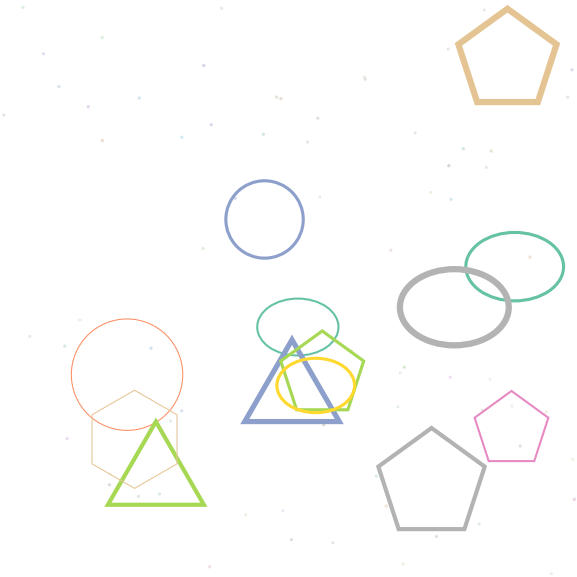[{"shape": "oval", "thickness": 1, "radius": 0.35, "center": [0.516, 0.433]}, {"shape": "oval", "thickness": 1.5, "radius": 0.42, "center": [0.891, 0.537]}, {"shape": "circle", "thickness": 0.5, "radius": 0.48, "center": [0.22, 0.35]}, {"shape": "triangle", "thickness": 2.5, "radius": 0.47, "center": [0.506, 0.316]}, {"shape": "circle", "thickness": 1.5, "radius": 0.33, "center": [0.458, 0.619]}, {"shape": "pentagon", "thickness": 1, "radius": 0.34, "center": [0.886, 0.255]}, {"shape": "triangle", "thickness": 2, "radius": 0.48, "center": [0.27, 0.173]}, {"shape": "pentagon", "thickness": 1.5, "radius": 0.38, "center": [0.558, 0.351]}, {"shape": "oval", "thickness": 1.5, "radius": 0.34, "center": [0.547, 0.332]}, {"shape": "pentagon", "thickness": 3, "radius": 0.45, "center": [0.879, 0.895]}, {"shape": "hexagon", "thickness": 0.5, "radius": 0.42, "center": [0.233, 0.238]}, {"shape": "pentagon", "thickness": 2, "radius": 0.48, "center": [0.747, 0.161]}, {"shape": "oval", "thickness": 3, "radius": 0.47, "center": [0.787, 0.467]}]